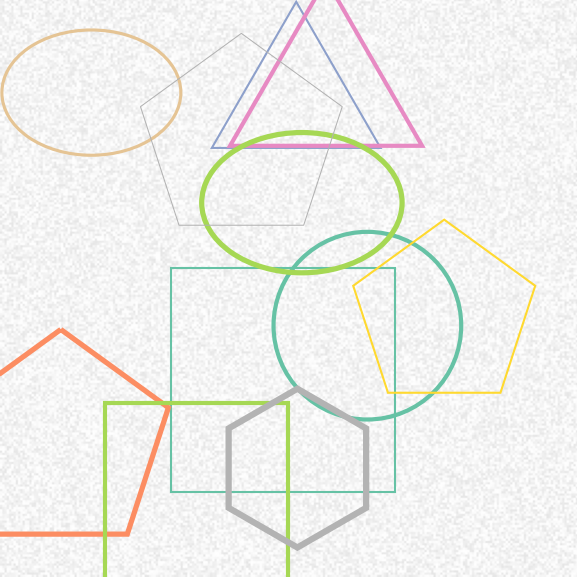[{"shape": "square", "thickness": 1, "radius": 0.97, "center": [0.49, 0.34]}, {"shape": "circle", "thickness": 2, "radius": 0.81, "center": [0.636, 0.435]}, {"shape": "pentagon", "thickness": 2.5, "radius": 0.98, "center": [0.105, 0.233]}, {"shape": "triangle", "thickness": 1, "radius": 0.84, "center": [0.513, 0.827]}, {"shape": "triangle", "thickness": 2, "radius": 0.96, "center": [0.565, 0.843]}, {"shape": "oval", "thickness": 2.5, "radius": 0.87, "center": [0.523, 0.648]}, {"shape": "square", "thickness": 2, "radius": 0.79, "center": [0.341, 0.143]}, {"shape": "pentagon", "thickness": 1, "radius": 0.83, "center": [0.769, 0.453]}, {"shape": "oval", "thickness": 1.5, "radius": 0.77, "center": [0.158, 0.839]}, {"shape": "hexagon", "thickness": 3, "radius": 0.69, "center": [0.515, 0.189]}, {"shape": "pentagon", "thickness": 0.5, "radius": 0.92, "center": [0.418, 0.758]}]